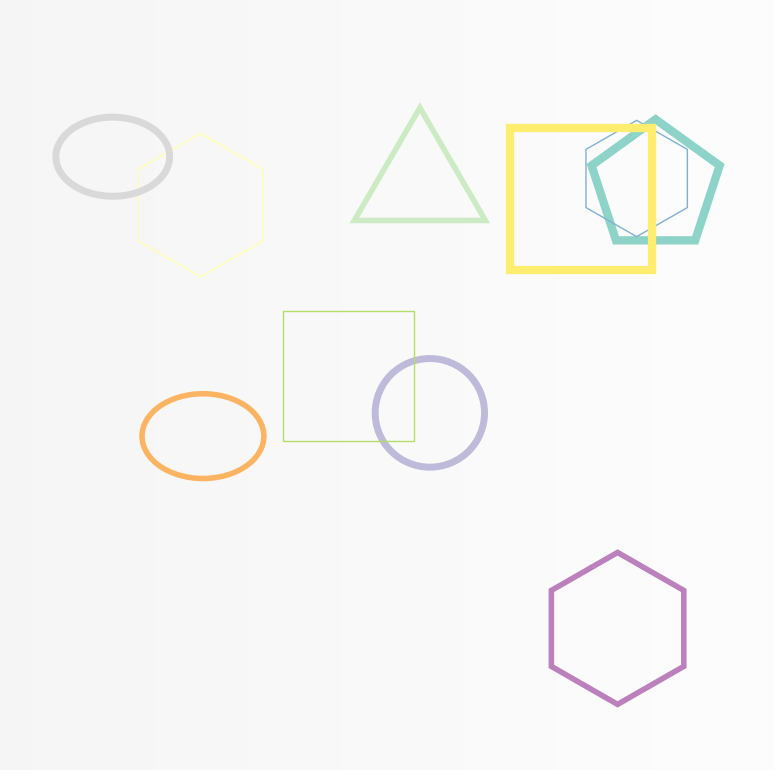[{"shape": "pentagon", "thickness": 3, "radius": 0.43, "center": [0.846, 0.758]}, {"shape": "hexagon", "thickness": 0.5, "radius": 0.47, "center": [0.259, 0.734]}, {"shape": "circle", "thickness": 2.5, "radius": 0.35, "center": [0.555, 0.464]}, {"shape": "hexagon", "thickness": 0.5, "radius": 0.38, "center": [0.822, 0.768]}, {"shape": "oval", "thickness": 2, "radius": 0.39, "center": [0.262, 0.434]}, {"shape": "square", "thickness": 0.5, "radius": 0.42, "center": [0.45, 0.512]}, {"shape": "oval", "thickness": 2.5, "radius": 0.37, "center": [0.145, 0.796]}, {"shape": "hexagon", "thickness": 2, "radius": 0.49, "center": [0.797, 0.184]}, {"shape": "triangle", "thickness": 2, "radius": 0.49, "center": [0.542, 0.763]}, {"shape": "square", "thickness": 3, "radius": 0.46, "center": [0.75, 0.741]}]